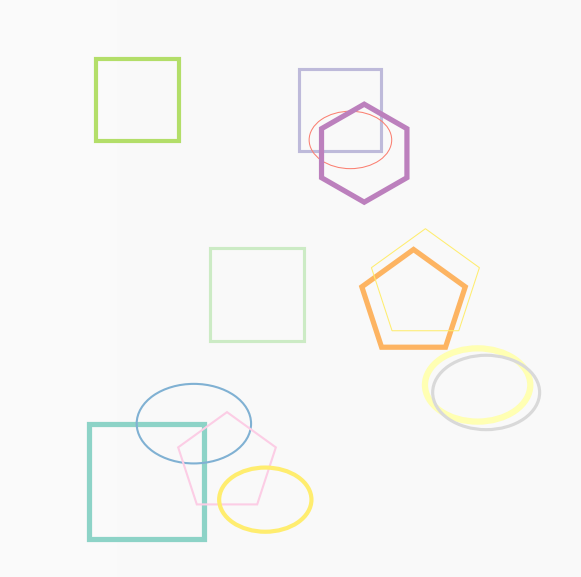[{"shape": "square", "thickness": 2.5, "radius": 0.5, "center": [0.253, 0.165]}, {"shape": "oval", "thickness": 3, "radius": 0.45, "center": [0.822, 0.333]}, {"shape": "square", "thickness": 1.5, "radius": 0.36, "center": [0.585, 0.808]}, {"shape": "oval", "thickness": 0.5, "radius": 0.36, "center": [0.603, 0.757]}, {"shape": "oval", "thickness": 1, "radius": 0.49, "center": [0.334, 0.266]}, {"shape": "pentagon", "thickness": 2.5, "radius": 0.47, "center": [0.711, 0.474]}, {"shape": "square", "thickness": 2, "radius": 0.36, "center": [0.236, 0.826]}, {"shape": "pentagon", "thickness": 1, "radius": 0.44, "center": [0.391, 0.197]}, {"shape": "oval", "thickness": 1.5, "radius": 0.46, "center": [0.836, 0.32]}, {"shape": "hexagon", "thickness": 2.5, "radius": 0.42, "center": [0.627, 0.734]}, {"shape": "square", "thickness": 1.5, "radius": 0.4, "center": [0.442, 0.489]}, {"shape": "pentagon", "thickness": 0.5, "radius": 0.49, "center": [0.732, 0.505]}, {"shape": "oval", "thickness": 2, "radius": 0.4, "center": [0.456, 0.134]}]